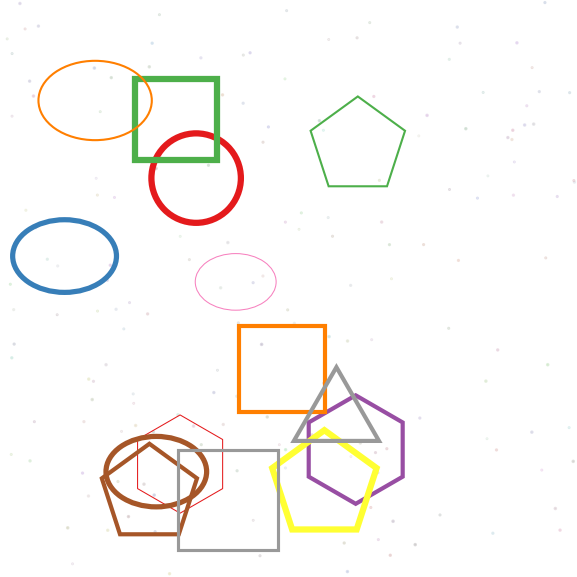[{"shape": "circle", "thickness": 3, "radius": 0.39, "center": [0.34, 0.691]}, {"shape": "hexagon", "thickness": 0.5, "radius": 0.43, "center": [0.312, 0.196]}, {"shape": "oval", "thickness": 2.5, "radius": 0.45, "center": [0.112, 0.556]}, {"shape": "pentagon", "thickness": 1, "radius": 0.43, "center": [0.62, 0.746]}, {"shape": "square", "thickness": 3, "radius": 0.35, "center": [0.305, 0.793]}, {"shape": "hexagon", "thickness": 2, "radius": 0.47, "center": [0.616, 0.221]}, {"shape": "oval", "thickness": 1, "radius": 0.49, "center": [0.165, 0.825]}, {"shape": "square", "thickness": 2, "radius": 0.37, "center": [0.489, 0.36]}, {"shape": "pentagon", "thickness": 3, "radius": 0.48, "center": [0.562, 0.159]}, {"shape": "oval", "thickness": 2.5, "radius": 0.44, "center": [0.271, 0.182]}, {"shape": "pentagon", "thickness": 2, "radius": 0.43, "center": [0.259, 0.144]}, {"shape": "oval", "thickness": 0.5, "radius": 0.35, "center": [0.408, 0.511]}, {"shape": "triangle", "thickness": 2, "radius": 0.43, "center": [0.583, 0.278]}, {"shape": "square", "thickness": 1.5, "radius": 0.43, "center": [0.395, 0.133]}]